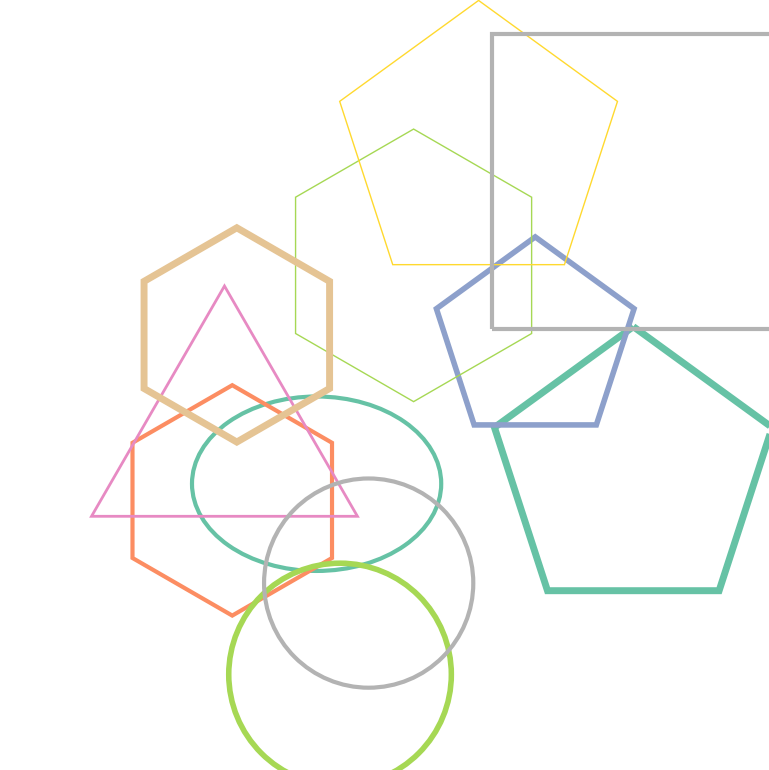[{"shape": "pentagon", "thickness": 2.5, "radius": 0.95, "center": [0.822, 0.386]}, {"shape": "oval", "thickness": 1.5, "radius": 0.81, "center": [0.411, 0.372]}, {"shape": "hexagon", "thickness": 1.5, "radius": 0.75, "center": [0.302, 0.35]}, {"shape": "pentagon", "thickness": 2, "radius": 0.67, "center": [0.695, 0.557]}, {"shape": "triangle", "thickness": 1, "radius": 1.0, "center": [0.292, 0.429]}, {"shape": "circle", "thickness": 2, "radius": 0.72, "center": [0.442, 0.124]}, {"shape": "hexagon", "thickness": 0.5, "radius": 0.88, "center": [0.537, 0.655]}, {"shape": "pentagon", "thickness": 0.5, "radius": 0.95, "center": [0.622, 0.81]}, {"shape": "hexagon", "thickness": 2.5, "radius": 0.7, "center": [0.308, 0.565]}, {"shape": "circle", "thickness": 1.5, "radius": 0.68, "center": [0.479, 0.243]}, {"shape": "square", "thickness": 1.5, "radius": 0.96, "center": [0.831, 0.765]}]